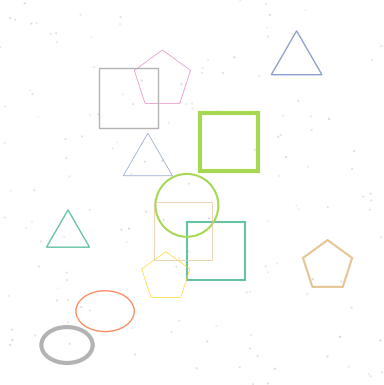[{"shape": "triangle", "thickness": 1, "radius": 0.32, "center": [0.177, 0.39]}, {"shape": "square", "thickness": 1.5, "radius": 0.38, "center": [0.561, 0.348]}, {"shape": "oval", "thickness": 1, "radius": 0.38, "center": [0.273, 0.192]}, {"shape": "triangle", "thickness": 0.5, "radius": 0.37, "center": [0.384, 0.58]}, {"shape": "triangle", "thickness": 1, "radius": 0.38, "center": [0.77, 0.844]}, {"shape": "pentagon", "thickness": 0.5, "radius": 0.38, "center": [0.422, 0.793]}, {"shape": "square", "thickness": 3, "radius": 0.37, "center": [0.594, 0.631]}, {"shape": "circle", "thickness": 1.5, "radius": 0.41, "center": [0.485, 0.467]}, {"shape": "pentagon", "thickness": 0.5, "radius": 0.33, "center": [0.431, 0.281]}, {"shape": "pentagon", "thickness": 1.5, "radius": 0.34, "center": [0.851, 0.309]}, {"shape": "square", "thickness": 0.5, "radius": 0.38, "center": [0.475, 0.401]}, {"shape": "square", "thickness": 1, "radius": 0.39, "center": [0.334, 0.746]}, {"shape": "oval", "thickness": 3, "radius": 0.33, "center": [0.174, 0.104]}]